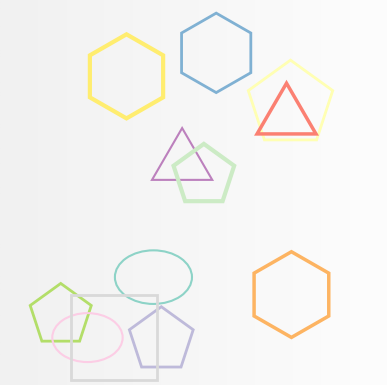[{"shape": "oval", "thickness": 1.5, "radius": 0.5, "center": [0.396, 0.28]}, {"shape": "pentagon", "thickness": 2, "radius": 0.57, "center": [0.75, 0.729]}, {"shape": "pentagon", "thickness": 2, "radius": 0.43, "center": [0.416, 0.117]}, {"shape": "triangle", "thickness": 2.5, "radius": 0.44, "center": [0.739, 0.696]}, {"shape": "hexagon", "thickness": 2, "radius": 0.52, "center": [0.558, 0.863]}, {"shape": "hexagon", "thickness": 2.5, "radius": 0.56, "center": [0.752, 0.235]}, {"shape": "pentagon", "thickness": 2, "radius": 0.41, "center": [0.157, 0.181]}, {"shape": "oval", "thickness": 1.5, "radius": 0.45, "center": [0.226, 0.123]}, {"shape": "square", "thickness": 2, "radius": 0.56, "center": [0.295, 0.123]}, {"shape": "triangle", "thickness": 1.5, "radius": 0.45, "center": [0.47, 0.578]}, {"shape": "pentagon", "thickness": 3, "radius": 0.41, "center": [0.526, 0.544]}, {"shape": "hexagon", "thickness": 3, "radius": 0.55, "center": [0.326, 0.802]}]